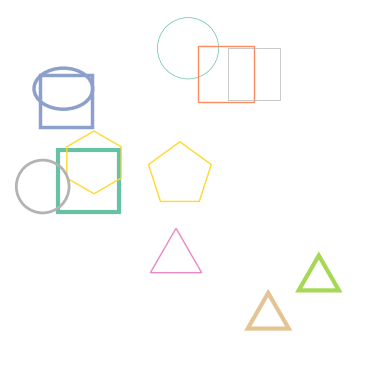[{"shape": "circle", "thickness": 0.5, "radius": 0.4, "center": [0.488, 0.875]}, {"shape": "square", "thickness": 3, "radius": 0.4, "center": [0.23, 0.53]}, {"shape": "square", "thickness": 1, "radius": 0.36, "center": [0.587, 0.807]}, {"shape": "square", "thickness": 2.5, "radius": 0.34, "center": [0.172, 0.738]}, {"shape": "oval", "thickness": 2.5, "radius": 0.38, "center": [0.165, 0.77]}, {"shape": "triangle", "thickness": 1, "radius": 0.38, "center": [0.457, 0.33]}, {"shape": "triangle", "thickness": 3, "radius": 0.3, "center": [0.828, 0.276]}, {"shape": "hexagon", "thickness": 1, "radius": 0.41, "center": [0.244, 0.578]}, {"shape": "pentagon", "thickness": 1, "radius": 0.43, "center": [0.467, 0.546]}, {"shape": "triangle", "thickness": 3, "radius": 0.31, "center": [0.697, 0.177]}, {"shape": "square", "thickness": 0.5, "radius": 0.34, "center": [0.661, 0.809]}, {"shape": "circle", "thickness": 2, "radius": 0.34, "center": [0.111, 0.516]}]